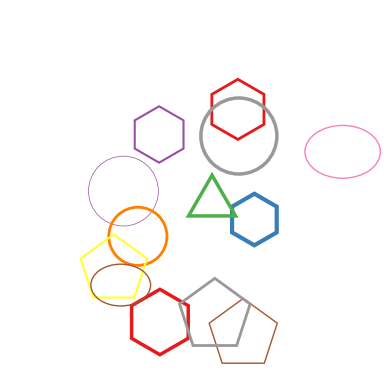[{"shape": "hexagon", "thickness": 2, "radius": 0.39, "center": [0.618, 0.716]}, {"shape": "hexagon", "thickness": 2.5, "radius": 0.42, "center": [0.415, 0.164]}, {"shape": "hexagon", "thickness": 3, "radius": 0.33, "center": [0.661, 0.43]}, {"shape": "triangle", "thickness": 2.5, "radius": 0.35, "center": [0.551, 0.474]}, {"shape": "circle", "thickness": 0.5, "radius": 0.45, "center": [0.321, 0.504]}, {"shape": "hexagon", "thickness": 1.5, "radius": 0.37, "center": [0.413, 0.651]}, {"shape": "circle", "thickness": 2, "radius": 0.38, "center": [0.358, 0.386]}, {"shape": "pentagon", "thickness": 1.5, "radius": 0.45, "center": [0.296, 0.3]}, {"shape": "oval", "thickness": 1, "radius": 0.39, "center": [0.314, 0.26]}, {"shape": "pentagon", "thickness": 1, "radius": 0.46, "center": [0.632, 0.132]}, {"shape": "oval", "thickness": 1, "radius": 0.49, "center": [0.89, 0.606]}, {"shape": "pentagon", "thickness": 2, "radius": 0.48, "center": [0.558, 0.181]}, {"shape": "circle", "thickness": 2.5, "radius": 0.49, "center": [0.62, 0.647]}]